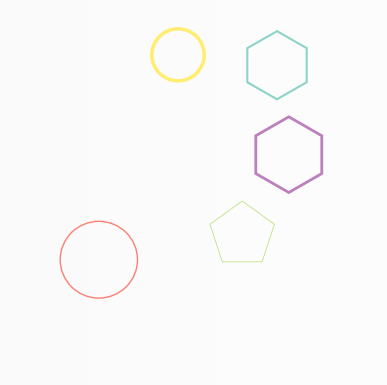[{"shape": "hexagon", "thickness": 1.5, "radius": 0.44, "center": [0.715, 0.831]}, {"shape": "circle", "thickness": 1, "radius": 0.5, "center": [0.255, 0.325]}, {"shape": "pentagon", "thickness": 0.5, "radius": 0.44, "center": [0.625, 0.391]}, {"shape": "hexagon", "thickness": 2, "radius": 0.49, "center": [0.745, 0.598]}, {"shape": "circle", "thickness": 2.5, "radius": 0.34, "center": [0.459, 0.858]}]